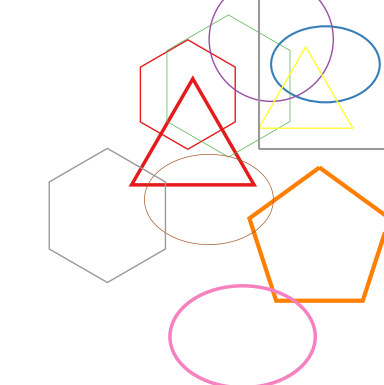[{"shape": "triangle", "thickness": 2.5, "radius": 0.92, "center": [0.501, 0.612]}, {"shape": "hexagon", "thickness": 1, "radius": 0.71, "center": [0.488, 0.754]}, {"shape": "oval", "thickness": 1.5, "radius": 0.71, "center": [0.845, 0.833]}, {"shape": "hexagon", "thickness": 0.5, "radius": 0.92, "center": [0.593, 0.777]}, {"shape": "circle", "thickness": 1, "radius": 0.81, "center": [0.704, 0.898]}, {"shape": "pentagon", "thickness": 3, "radius": 0.96, "center": [0.83, 0.374]}, {"shape": "triangle", "thickness": 1, "radius": 0.71, "center": [0.794, 0.737]}, {"shape": "oval", "thickness": 0.5, "radius": 0.84, "center": [0.543, 0.482]}, {"shape": "oval", "thickness": 2.5, "radius": 0.94, "center": [0.63, 0.125]}, {"shape": "hexagon", "thickness": 1, "radius": 0.87, "center": [0.279, 0.44]}, {"shape": "square", "thickness": 1.5, "radius": 0.99, "center": [0.87, 0.81]}]